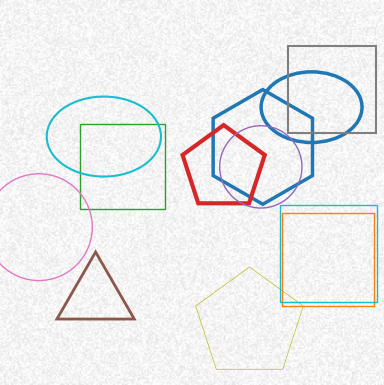[{"shape": "hexagon", "thickness": 2.5, "radius": 0.74, "center": [0.683, 0.618]}, {"shape": "oval", "thickness": 2.5, "radius": 0.66, "center": [0.809, 0.722]}, {"shape": "square", "thickness": 1, "radius": 0.6, "center": [0.853, 0.326]}, {"shape": "square", "thickness": 1, "radius": 0.55, "center": [0.318, 0.568]}, {"shape": "pentagon", "thickness": 3, "radius": 0.56, "center": [0.581, 0.563]}, {"shape": "circle", "thickness": 1, "radius": 0.53, "center": [0.677, 0.567]}, {"shape": "triangle", "thickness": 2, "radius": 0.58, "center": [0.248, 0.229]}, {"shape": "circle", "thickness": 1, "radius": 0.69, "center": [0.101, 0.41]}, {"shape": "square", "thickness": 1.5, "radius": 0.57, "center": [0.862, 0.767]}, {"shape": "pentagon", "thickness": 0.5, "radius": 0.73, "center": [0.648, 0.16]}, {"shape": "square", "thickness": 1, "radius": 0.63, "center": [0.854, 0.342]}, {"shape": "oval", "thickness": 1.5, "radius": 0.74, "center": [0.27, 0.645]}]